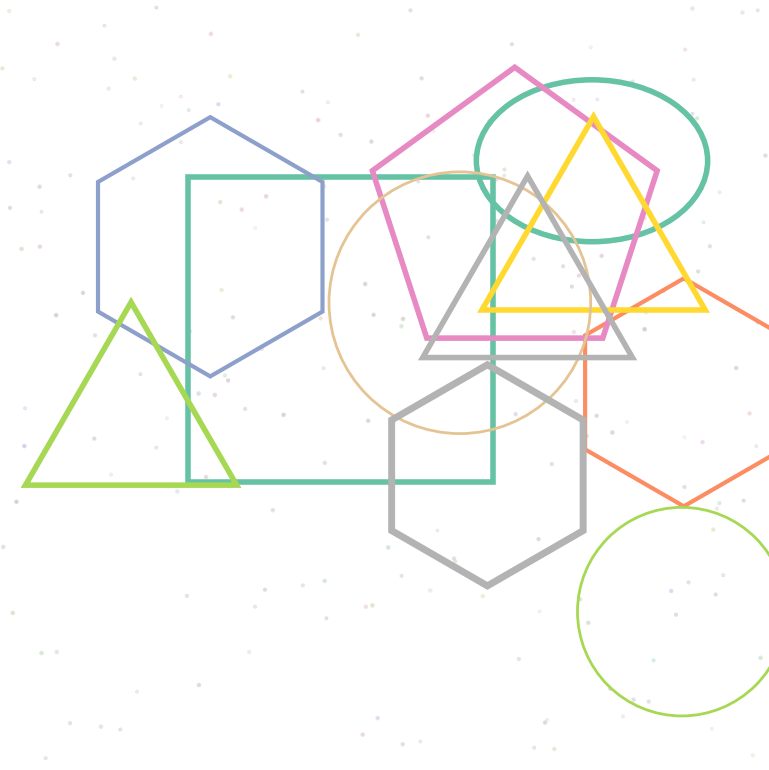[{"shape": "square", "thickness": 2, "radius": 0.99, "center": [0.442, 0.572]}, {"shape": "oval", "thickness": 2, "radius": 0.75, "center": [0.769, 0.791]}, {"shape": "hexagon", "thickness": 1.5, "radius": 0.74, "center": [0.888, 0.49]}, {"shape": "hexagon", "thickness": 1.5, "radius": 0.84, "center": [0.273, 0.68]}, {"shape": "pentagon", "thickness": 2, "radius": 0.97, "center": [0.669, 0.718]}, {"shape": "triangle", "thickness": 2, "radius": 0.79, "center": [0.17, 0.449]}, {"shape": "circle", "thickness": 1, "radius": 0.68, "center": [0.885, 0.206]}, {"shape": "triangle", "thickness": 2, "radius": 0.84, "center": [0.771, 0.681]}, {"shape": "circle", "thickness": 1, "radius": 0.85, "center": [0.597, 0.607]}, {"shape": "triangle", "thickness": 2, "radius": 0.79, "center": [0.685, 0.614]}, {"shape": "hexagon", "thickness": 2.5, "radius": 0.72, "center": [0.633, 0.383]}]